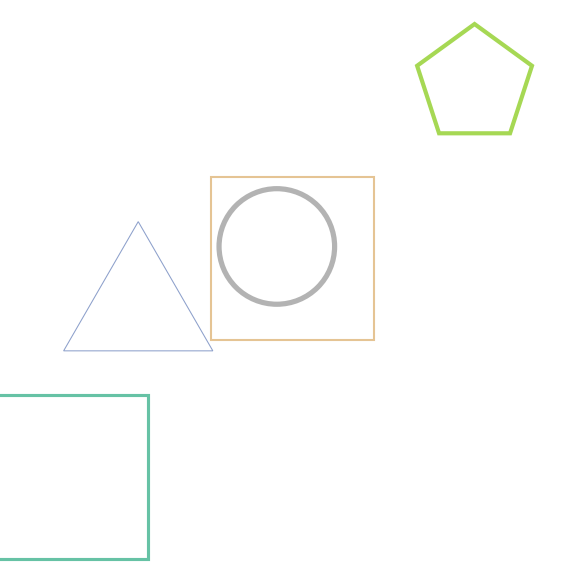[{"shape": "square", "thickness": 1.5, "radius": 0.71, "center": [0.114, 0.174]}, {"shape": "triangle", "thickness": 0.5, "radius": 0.75, "center": [0.239, 0.466]}, {"shape": "pentagon", "thickness": 2, "radius": 0.52, "center": [0.822, 0.853]}, {"shape": "square", "thickness": 1, "radius": 0.7, "center": [0.507, 0.551]}, {"shape": "circle", "thickness": 2.5, "radius": 0.5, "center": [0.479, 0.572]}]